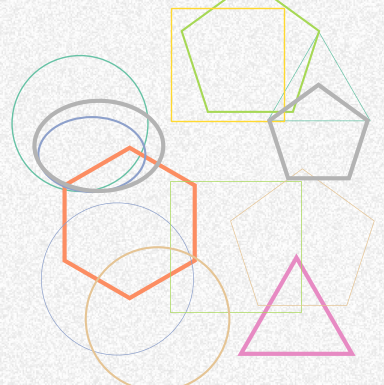[{"shape": "circle", "thickness": 1, "radius": 0.88, "center": [0.208, 0.679]}, {"shape": "triangle", "thickness": 0.5, "radius": 0.77, "center": [0.829, 0.763]}, {"shape": "hexagon", "thickness": 3, "radius": 0.98, "center": [0.337, 0.421]}, {"shape": "circle", "thickness": 0.5, "radius": 0.99, "center": [0.305, 0.275]}, {"shape": "oval", "thickness": 1.5, "radius": 0.69, "center": [0.239, 0.599]}, {"shape": "triangle", "thickness": 3, "radius": 0.83, "center": [0.77, 0.164]}, {"shape": "square", "thickness": 0.5, "radius": 0.85, "center": [0.613, 0.359]}, {"shape": "pentagon", "thickness": 1.5, "radius": 0.94, "center": [0.65, 0.861]}, {"shape": "square", "thickness": 1, "radius": 0.73, "center": [0.591, 0.833]}, {"shape": "circle", "thickness": 1.5, "radius": 0.93, "center": [0.409, 0.171]}, {"shape": "pentagon", "thickness": 0.5, "radius": 0.98, "center": [0.786, 0.365]}, {"shape": "pentagon", "thickness": 3, "radius": 0.67, "center": [0.827, 0.645]}, {"shape": "oval", "thickness": 3, "radius": 0.84, "center": [0.257, 0.621]}]